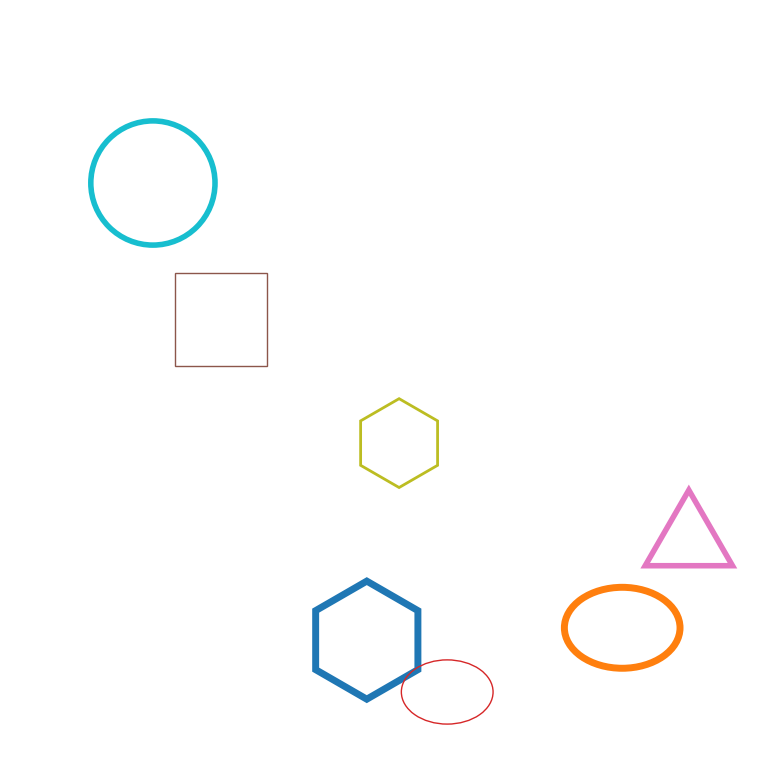[{"shape": "hexagon", "thickness": 2.5, "radius": 0.38, "center": [0.476, 0.169]}, {"shape": "oval", "thickness": 2.5, "radius": 0.38, "center": [0.808, 0.185]}, {"shape": "oval", "thickness": 0.5, "radius": 0.3, "center": [0.581, 0.101]}, {"shape": "square", "thickness": 0.5, "radius": 0.3, "center": [0.287, 0.586]}, {"shape": "triangle", "thickness": 2, "radius": 0.33, "center": [0.895, 0.298]}, {"shape": "hexagon", "thickness": 1, "radius": 0.29, "center": [0.518, 0.425]}, {"shape": "circle", "thickness": 2, "radius": 0.4, "center": [0.199, 0.762]}]